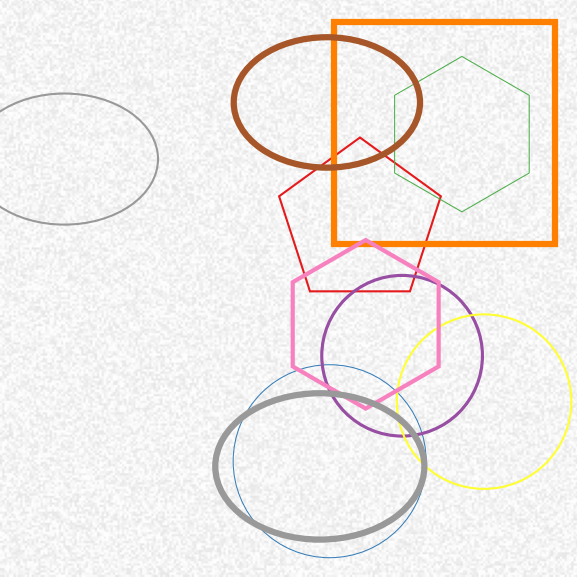[{"shape": "pentagon", "thickness": 1, "radius": 0.74, "center": [0.623, 0.614]}, {"shape": "circle", "thickness": 0.5, "radius": 0.84, "center": [0.571, 0.2]}, {"shape": "hexagon", "thickness": 0.5, "radius": 0.67, "center": [0.8, 0.767]}, {"shape": "circle", "thickness": 1.5, "radius": 0.7, "center": [0.696, 0.383]}, {"shape": "square", "thickness": 3, "radius": 0.96, "center": [0.769, 0.769]}, {"shape": "circle", "thickness": 1, "radius": 0.76, "center": [0.838, 0.304]}, {"shape": "oval", "thickness": 3, "radius": 0.81, "center": [0.566, 0.822]}, {"shape": "hexagon", "thickness": 2, "radius": 0.73, "center": [0.633, 0.438]}, {"shape": "oval", "thickness": 1, "radius": 0.81, "center": [0.111, 0.724]}, {"shape": "oval", "thickness": 3, "radius": 0.91, "center": [0.554, 0.191]}]